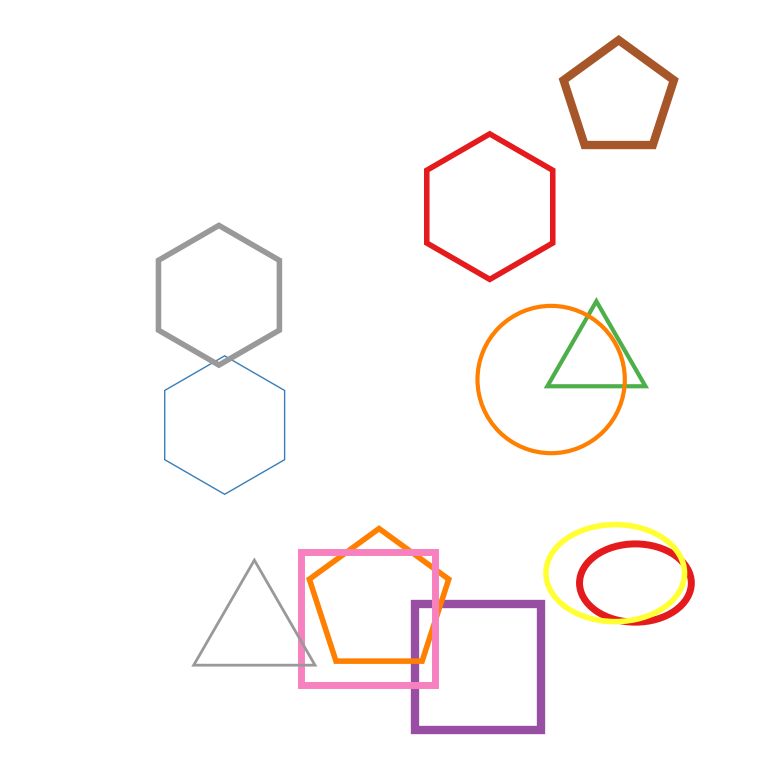[{"shape": "oval", "thickness": 2.5, "radius": 0.36, "center": [0.825, 0.243]}, {"shape": "hexagon", "thickness": 2, "radius": 0.47, "center": [0.636, 0.732]}, {"shape": "hexagon", "thickness": 0.5, "radius": 0.45, "center": [0.292, 0.448]}, {"shape": "triangle", "thickness": 1.5, "radius": 0.37, "center": [0.775, 0.535]}, {"shape": "square", "thickness": 3, "radius": 0.41, "center": [0.621, 0.134]}, {"shape": "pentagon", "thickness": 2, "radius": 0.48, "center": [0.492, 0.218]}, {"shape": "circle", "thickness": 1.5, "radius": 0.48, "center": [0.716, 0.507]}, {"shape": "oval", "thickness": 2, "radius": 0.45, "center": [0.799, 0.256]}, {"shape": "pentagon", "thickness": 3, "radius": 0.38, "center": [0.804, 0.873]}, {"shape": "square", "thickness": 2.5, "radius": 0.43, "center": [0.478, 0.197]}, {"shape": "triangle", "thickness": 1, "radius": 0.45, "center": [0.33, 0.182]}, {"shape": "hexagon", "thickness": 2, "radius": 0.45, "center": [0.284, 0.617]}]